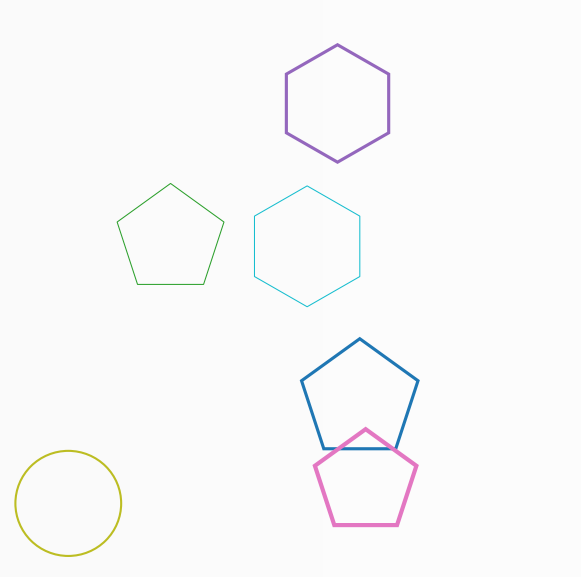[{"shape": "pentagon", "thickness": 1.5, "radius": 0.53, "center": [0.619, 0.307]}, {"shape": "pentagon", "thickness": 0.5, "radius": 0.48, "center": [0.293, 0.585]}, {"shape": "hexagon", "thickness": 1.5, "radius": 0.51, "center": [0.581, 0.82]}, {"shape": "pentagon", "thickness": 2, "radius": 0.46, "center": [0.629, 0.164]}, {"shape": "circle", "thickness": 1, "radius": 0.45, "center": [0.117, 0.127]}, {"shape": "hexagon", "thickness": 0.5, "radius": 0.52, "center": [0.528, 0.573]}]